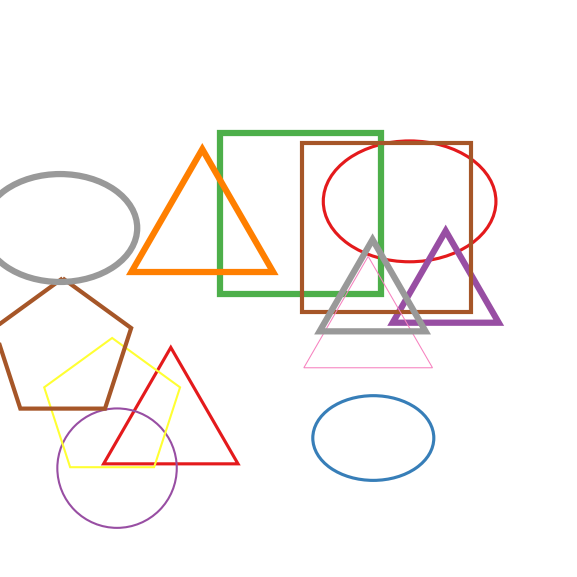[{"shape": "oval", "thickness": 1.5, "radius": 0.75, "center": [0.709, 0.65]}, {"shape": "triangle", "thickness": 1.5, "radius": 0.67, "center": [0.296, 0.263]}, {"shape": "oval", "thickness": 1.5, "radius": 0.52, "center": [0.646, 0.241]}, {"shape": "square", "thickness": 3, "radius": 0.7, "center": [0.52, 0.63]}, {"shape": "triangle", "thickness": 3, "radius": 0.53, "center": [0.772, 0.493]}, {"shape": "circle", "thickness": 1, "radius": 0.52, "center": [0.203, 0.188]}, {"shape": "triangle", "thickness": 3, "radius": 0.71, "center": [0.35, 0.599]}, {"shape": "pentagon", "thickness": 1, "radius": 0.62, "center": [0.194, 0.29]}, {"shape": "pentagon", "thickness": 2, "radius": 0.62, "center": [0.109, 0.393]}, {"shape": "square", "thickness": 2, "radius": 0.73, "center": [0.669, 0.605]}, {"shape": "triangle", "thickness": 0.5, "radius": 0.64, "center": [0.638, 0.427]}, {"shape": "oval", "thickness": 3, "radius": 0.67, "center": [0.104, 0.604]}, {"shape": "triangle", "thickness": 3, "radius": 0.53, "center": [0.645, 0.478]}]